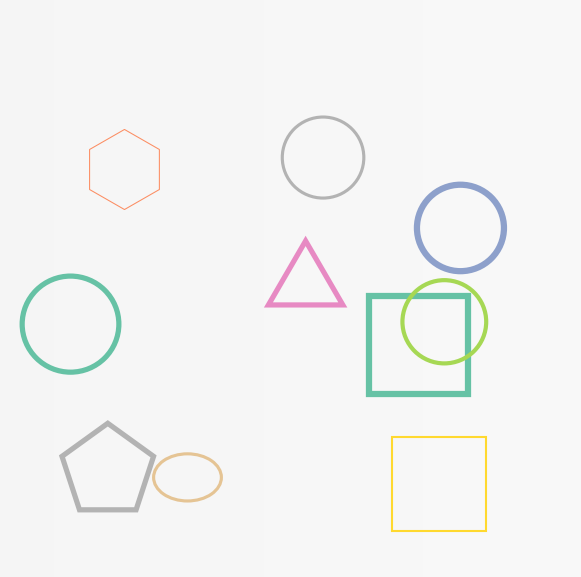[{"shape": "circle", "thickness": 2.5, "radius": 0.42, "center": [0.121, 0.438]}, {"shape": "square", "thickness": 3, "radius": 0.43, "center": [0.719, 0.402]}, {"shape": "hexagon", "thickness": 0.5, "radius": 0.35, "center": [0.214, 0.706]}, {"shape": "circle", "thickness": 3, "radius": 0.37, "center": [0.792, 0.604]}, {"shape": "triangle", "thickness": 2.5, "radius": 0.37, "center": [0.526, 0.508]}, {"shape": "circle", "thickness": 2, "radius": 0.36, "center": [0.764, 0.442]}, {"shape": "square", "thickness": 1, "radius": 0.4, "center": [0.755, 0.161]}, {"shape": "oval", "thickness": 1.5, "radius": 0.29, "center": [0.323, 0.172]}, {"shape": "pentagon", "thickness": 2.5, "radius": 0.41, "center": [0.185, 0.183]}, {"shape": "circle", "thickness": 1.5, "radius": 0.35, "center": [0.556, 0.726]}]